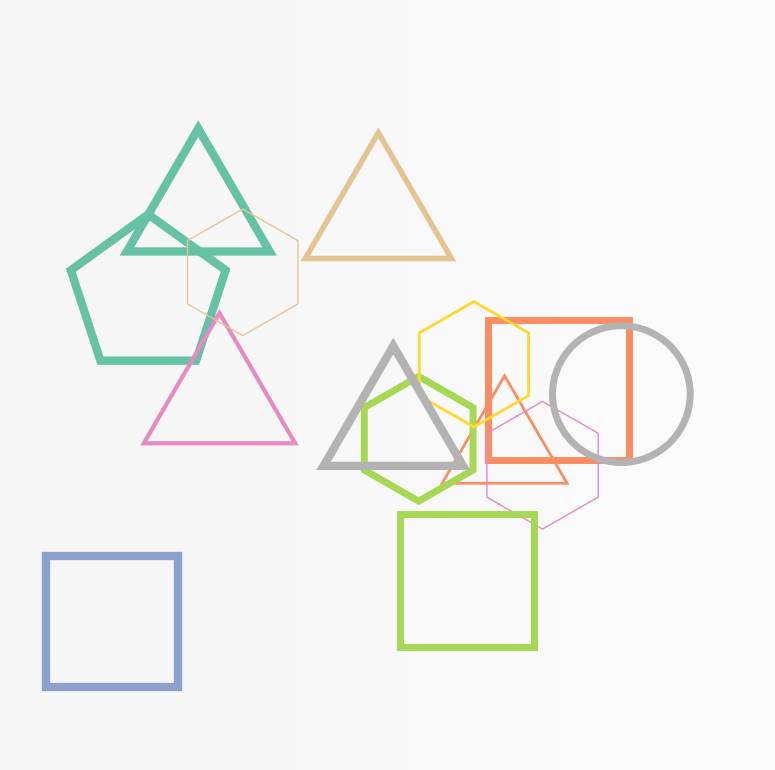[{"shape": "pentagon", "thickness": 3, "radius": 0.53, "center": [0.191, 0.617]}, {"shape": "triangle", "thickness": 3, "radius": 0.53, "center": [0.256, 0.727]}, {"shape": "square", "thickness": 2.5, "radius": 0.45, "center": [0.721, 0.493]}, {"shape": "triangle", "thickness": 1, "radius": 0.47, "center": [0.651, 0.419]}, {"shape": "square", "thickness": 3, "radius": 0.43, "center": [0.145, 0.192]}, {"shape": "hexagon", "thickness": 0.5, "radius": 0.41, "center": [0.7, 0.396]}, {"shape": "triangle", "thickness": 1.5, "radius": 0.56, "center": [0.283, 0.481]}, {"shape": "hexagon", "thickness": 2.5, "radius": 0.41, "center": [0.54, 0.43]}, {"shape": "square", "thickness": 2.5, "radius": 0.43, "center": [0.602, 0.247]}, {"shape": "hexagon", "thickness": 1, "radius": 0.41, "center": [0.612, 0.527]}, {"shape": "hexagon", "thickness": 0.5, "radius": 0.41, "center": [0.313, 0.646]}, {"shape": "triangle", "thickness": 2, "radius": 0.54, "center": [0.488, 0.719]}, {"shape": "circle", "thickness": 2.5, "radius": 0.44, "center": [0.802, 0.488]}, {"shape": "triangle", "thickness": 3, "radius": 0.52, "center": [0.507, 0.447]}]